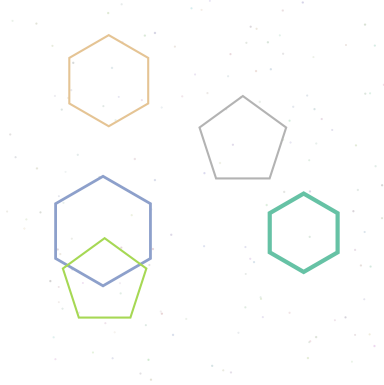[{"shape": "hexagon", "thickness": 3, "radius": 0.51, "center": [0.789, 0.395]}, {"shape": "hexagon", "thickness": 2, "radius": 0.71, "center": [0.268, 0.4]}, {"shape": "pentagon", "thickness": 1.5, "radius": 0.57, "center": [0.272, 0.267]}, {"shape": "hexagon", "thickness": 1.5, "radius": 0.59, "center": [0.282, 0.79]}, {"shape": "pentagon", "thickness": 1.5, "radius": 0.59, "center": [0.631, 0.632]}]